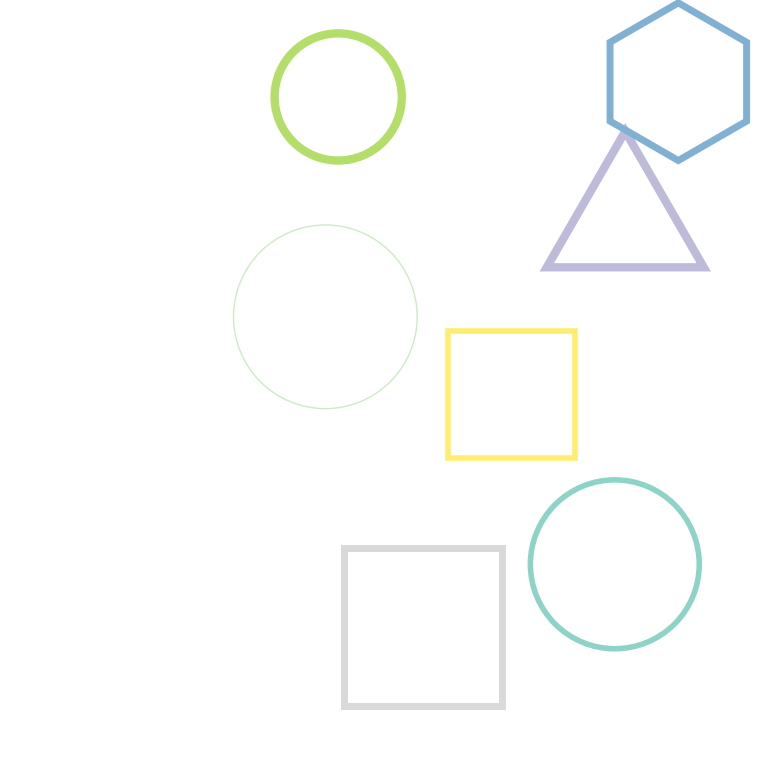[{"shape": "circle", "thickness": 2, "radius": 0.55, "center": [0.798, 0.267]}, {"shape": "triangle", "thickness": 3, "radius": 0.59, "center": [0.812, 0.712]}, {"shape": "hexagon", "thickness": 2.5, "radius": 0.51, "center": [0.881, 0.894]}, {"shape": "circle", "thickness": 3, "radius": 0.41, "center": [0.439, 0.874]}, {"shape": "square", "thickness": 2.5, "radius": 0.51, "center": [0.549, 0.186]}, {"shape": "circle", "thickness": 0.5, "radius": 0.6, "center": [0.423, 0.589]}, {"shape": "square", "thickness": 2, "radius": 0.41, "center": [0.665, 0.487]}]